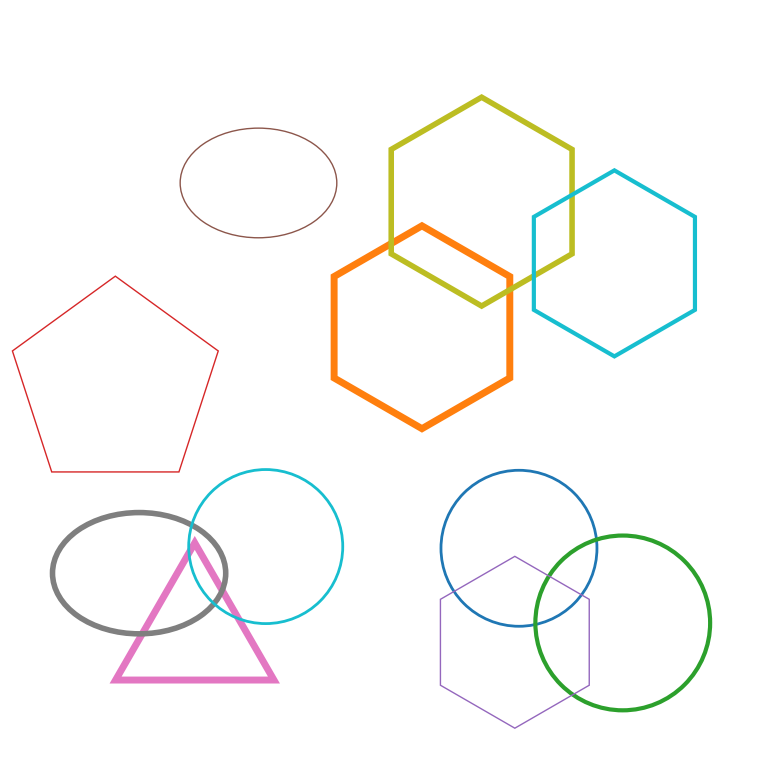[{"shape": "circle", "thickness": 1, "radius": 0.51, "center": [0.674, 0.288]}, {"shape": "hexagon", "thickness": 2.5, "radius": 0.66, "center": [0.548, 0.575]}, {"shape": "circle", "thickness": 1.5, "radius": 0.57, "center": [0.809, 0.191]}, {"shape": "pentagon", "thickness": 0.5, "radius": 0.7, "center": [0.15, 0.501]}, {"shape": "hexagon", "thickness": 0.5, "radius": 0.56, "center": [0.669, 0.166]}, {"shape": "oval", "thickness": 0.5, "radius": 0.51, "center": [0.336, 0.762]}, {"shape": "triangle", "thickness": 2.5, "radius": 0.59, "center": [0.253, 0.176]}, {"shape": "oval", "thickness": 2, "radius": 0.56, "center": [0.181, 0.256]}, {"shape": "hexagon", "thickness": 2, "radius": 0.68, "center": [0.626, 0.738]}, {"shape": "hexagon", "thickness": 1.5, "radius": 0.6, "center": [0.798, 0.658]}, {"shape": "circle", "thickness": 1, "radius": 0.5, "center": [0.345, 0.29]}]